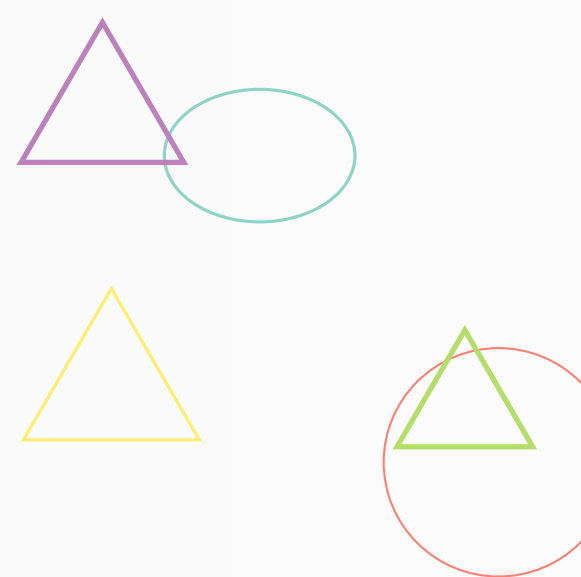[{"shape": "oval", "thickness": 1.5, "radius": 0.82, "center": [0.447, 0.73]}, {"shape": "circle", "thickness": 1, "radius": 0.99, "center": [0.858, 0.199]}, {"shape": "triangle", "thickness": 2.5, "radius": 0.67, "center": [0.8, 0.293]}, {"shape": "triangle", "thickness": 2.5, "radius": 0.81, "center": [0.176, 0.799]}, {"shape": "triangle", "thickness": 1.5, "radius": 0.87, "center": [0.192, 0.325]}]